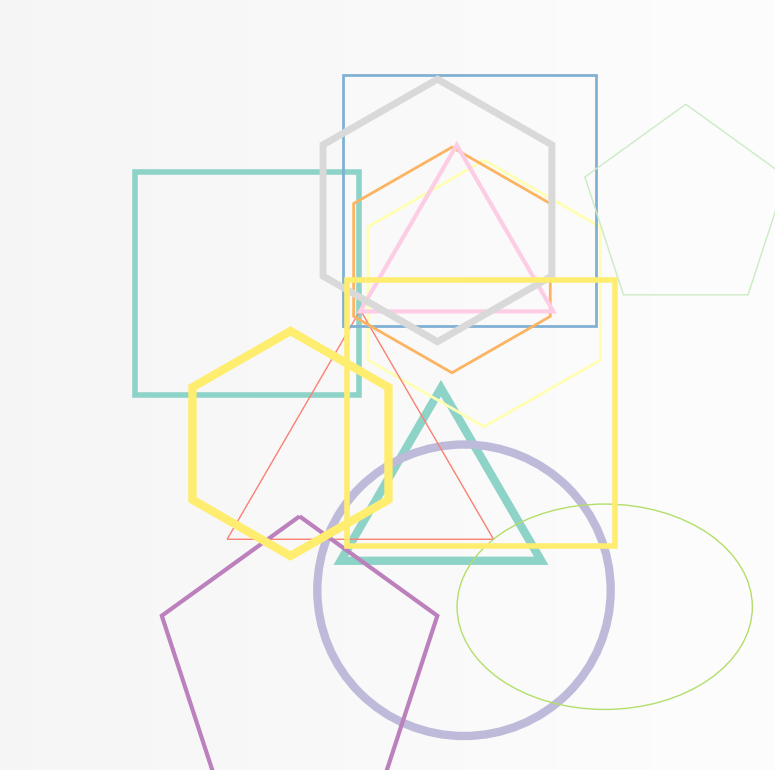[{"shape": "triangle", "thickness": 3, "radius": 0.75, "center": [0.569, 0.346]}, {"shape": "square", "thickness": 2, "radius": 0.72, "center": [0.319, 0.632]}, {"shape": "hexagon", "thickness": 1, "radius": 0.87, "center": [0.625, 0.619]}, {"shape": "circle", "thickness": 3, "radius": 0.95, "center": [0.599, 0.233]}, {"shape": "triangle", "thickness": 0.5, "radius": 0.99, "center": [0.465, 0.399]}, {"shape": "square", "thickness": 1, "radius": 0.81, "center": [0.606, 0.74]}, {"shape": "hexagon", "thickness": 1, "radius": 0.73, "center": [0.583, 0.662]}, {"shape": "oval", "thickness": 0.5, "radius": 0.95, "center": [0.78, 0.212]}, {"shape": "triangle", "thickness": 1.5, "radius": 0.72, "center": [0.589, 0.668]}, {"shape": "hexagon", "thickness": 2.5, "radius": 0.85, "center": [0.564, 0.727]}, {"shape": "pentagon", "thickness": 1.5, "radius": 0.93, "center": [0.387, 0.143]}, {"shape": "pentagon", "thickness": 0.5, "radius": 0.68, "center": [0.885, 0.728]}, {"shape": "hexagon", "thickness": 3, "radius": 0.73, "center": [0.375, 0.424]}, {"shape": "square", "thickness": 2, "radius": 0.86, "center": [0.62, 0.464]}]